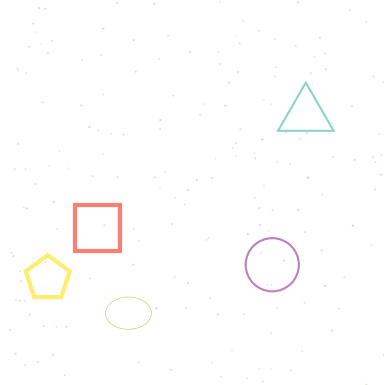[{"shape": "triangle", "thickness": 1.5, "radius": 0.42, "center": [0.794, 0.702]}, {"shape": "square", "thickness": 3, "radius": 0.29, "center": [0.254, 0.408]}, {"shape": "oval", "thickness": 0.5, "radius": 0.3, "center": [0.334, 0.187]}, {"shape": "circle", "thickness": 1.5, "radius": 0.35, "center": [0.707, 0.312]}, {"shape": "pentagon", "thickness": 3, "radius": 0.3, "center": [0.124, 0.277]}]